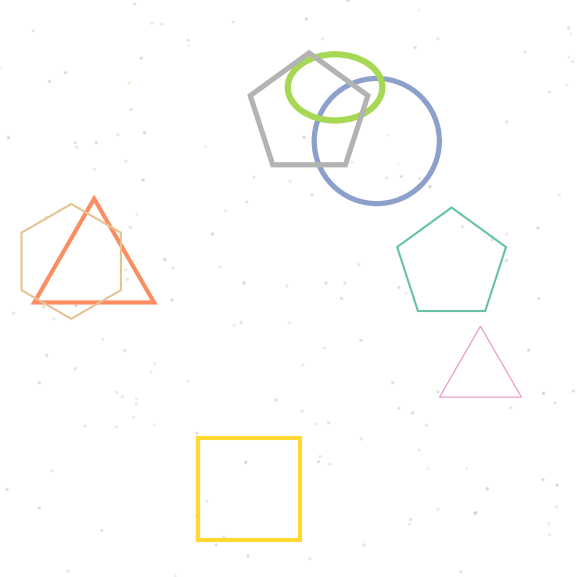[{"shape": "pentagon", "thickness": 1, "radius": 0.5, "center": [0.782, 0.541]}, {"shape": "triangle", "thickness": 2, "radius": 0.6, "center": [0.163, 0.535]}, {"shape": "circle", "thickness": 2.5, "radius": 0.54, "center": [0.652, 0.755]}, {"shape": "triangle", "thickness": 0.5, "radius": 0.41, "center": [0.832, 0.352]}, {"shape": "oval", "thickness": 3, "radius": 0.41, "center": [0.58, 0.848]}, {"shape": "square", "thickness": 2, "radius": 0.44, "center": [0.431, 0.153]}, {"shape": "hexagon", "thickness": 1, "radius": 0.5, "center": [0.123, 0.546]}, {"shape": "pentagon", "thickness": 2.5, "radius": 0.54, "center": [0.535, 0.8]}]